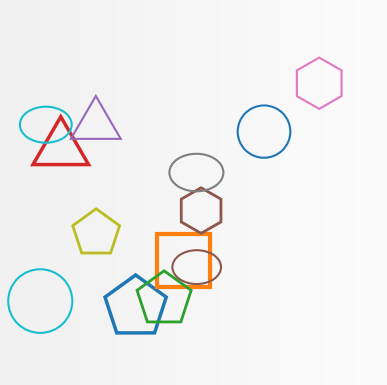[{"shape": "circle", "thickness": 1.5, "radius": 0.34, "center": [0.681, 0.658]}, {"shape": "pentagon", "thickness": 2.5, "radius": 0.42, "center": [0.35, 0.203]}, {"shape": "square", "thickness": 3, "radius": 0.34, "center": [0.473, 0.324]}, {"shape": "pentagon", "thickness": 2, "radius": 0.37, "center": [0.424, 0.223]}, {"shape": "triangle", "thickness": 2.5, "radius": 0.41, "center": [0.157, 0.614]}, {"shape": "triangle", "thickness": 1.5, "radius": 0.37, "center": [0.247, 0.676]}, {"shape": "hexagon", "thickness": 2, "radius": 0.3, "center": [0.519, 0.453]}, {"shape": "oval", "thickness": 1.5, "radius": 0.31, "center": [0.508, 0.306]}, {"shape": "hexagon", "thickness": 1.5, "radius": 0.33, "center": [0.824, 0.784]}, {"shape": "oval", "thickness": 1.5, "radius": 0.35, "center": [0.507, 0.552]}, {"shape": "pentagon", "thickness": 2, "radius": 0.32, "center": [0.248, 0.394]}, {"shape": "circle", "thickness": 1.5, "radius": 0.41, "center": [0.104, 0.218]}, {"shape": "oval", "thickness": 1.5, "radius": 0.33, "center": [0.118, 0.676]}]